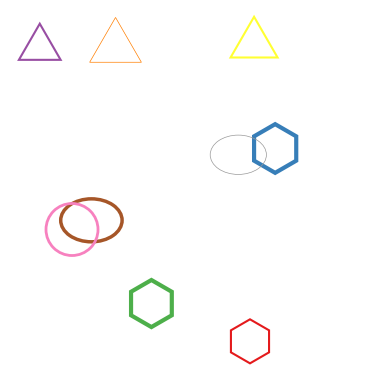[{"shape": "hexagon", "thickness": 1.5, "radius": 0.29, "center": [0.649, 0.113]}, {"shape": "hexagon", "thickness": 3, "radius": 0.32, "center": [0.715, 0.614]}, {"shape": "hexagon", "thickness": 3, "radius": 0.31, "center": [0.393, 0.212]}, {"shape": "triangle", "thickness": 1.5, "radius": 0.31, "center": [0.103, 0.876]}, {"shape": "triangle", "thickness": 0.5, "radius": 0.39, "center": [0.3, 0.877]}, {"shape": "triangle", "thickness": 1.5, "radius": 0.35, "center": [0.66, 0.886]}, {"shape": "oval", "thickness": 2.5, "radius": 0.4, "center": [0.237, 0.428]}, {"shape": "circle", "thickness": 2, "radius": 0.34, "center": [0.187, 0.404]}, {"shape": "oval", "thickness": 0.5, "radius": 0.36, "center": [0.619, 0.598]}]